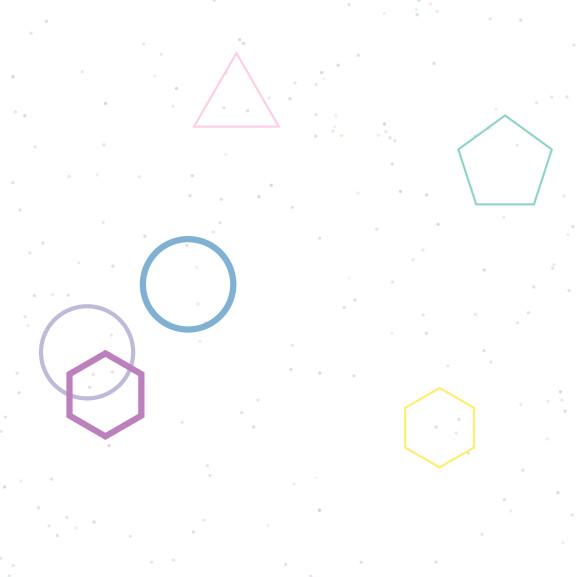[{"shape": "pentagon", "thickness": 1, "radius": 0.43, "center": [0.875, 0.714]}, {"shape": "circle", "thickness": 2, "radius": 0.4, "center": [0.151, 0.389]}, {"shape": "circle", "thickness": 3, "radius": 0.39, "center": [0.326, 0.507]}, {"shape": "triangle", "thickness": 1, "radius": 0.42, "center": [0.409, 0.822]}, {"shape": "hexagon", "thickness": 3, "radius": 0.36, "center": [0.183, 0.315]}, {"shape": "hexagon", "thickness": 1, "radius": 0.34, "center": [0.761, 0.259]}]